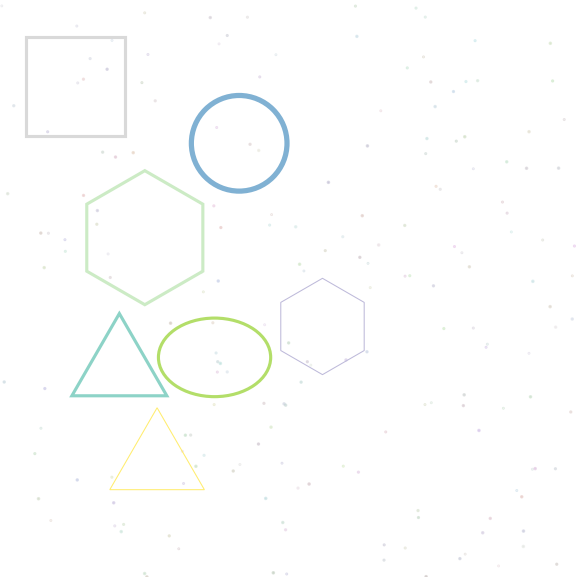[{"shape": "triangle", "thickness": 1.5, "radius": 0.47, "center": [0.207, 0.361]}, {"shape": "hexagon", "thickness": 0.5, "radius": 0.42, "center": [0.558, 0.434]}, {"shape": "circle", "thickness": 2.5, "radius": 0.41, "center": [0.414, 0.751]}, {"shape": "oval", "thickness": 1.5, "radius": 0.49, "center": [0.372, 0.38]}, {"shape": "square", "thickness": 1.5, "radius": 0.43, "center": [0.131, 0.849]}, {"shape": "hexagon", "thickness": 1.5, "radius": 0.58, "center": [0.251, 0.588]}, {"shape": "triangle", "thickness": 0.5, "radius": 0.47, "center": [0.272, 0.198]}]